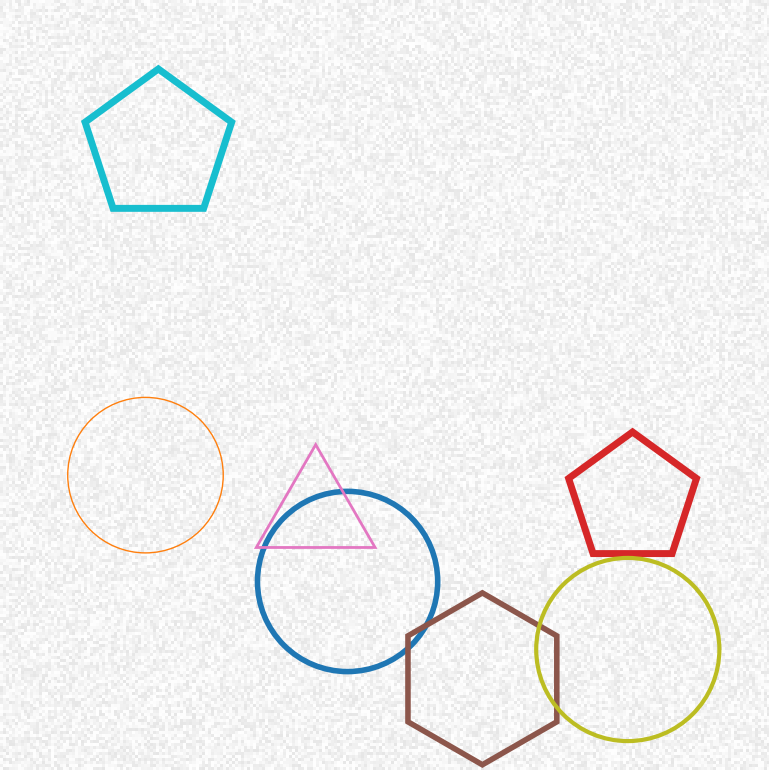[{"shape": "circle", "thickness": 2, "radius": 0.59, "center": [0.451, 0.245]}, {"shape": "circle", "thickness": 0.5, "radius": 0.5, "center": [0.189, 0.383]}, {"shape": "pentagon", "thickness": 2.5, "radius": 0.44, "center": [0.822, 0.352]}, {"shape": "hexagon", "thickness": 2, "radius": 0.56, "center": [0.626, 0.118]}, {"shape": "triangle", "thickness": 1, "radius": 0.45, "center": [0.41, 0.334]}, {"shape": "circle", "thickness": 1.5, "radius": 0.59, "center": [0.815, 0.156]}, {"shape": "pentagon", "thickness": 2.5, "radius": 0.5, "center": [0.206, 0.81]}]